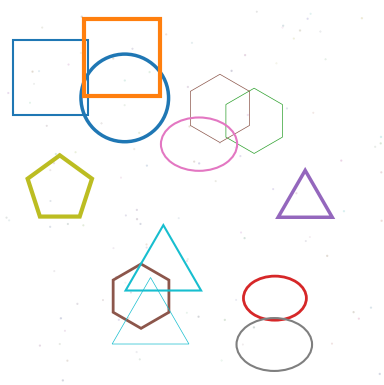[{"shape": "circle", "thickness": 2.5, "radius": 0.57, "center": [0.324, 0.746]}, {"shape": "square", "thickness": 1.5, "radius": 0.49, "center": [0.13, 0.799]}, {"shape": "square", "thickness": 3, "radius": 0.5, "center": [0.317, 0.85]}, {"shape": "hexagon", "thickness": 0.5, "radius": 0.42, "center": [0.66, 0.686]}, {"shape": "oval", "thickness": 2, "radius": 0.41, "center": [0.714, 0.226]}, {"shape": "triangle", "thickness": 2.5, "radius": 0.41, "center": [0.793, 0.476]}, {"shape": "hexagon", "thickness": 0.5, "radius": 0.44, "center": [0.571, 0.718]}, {"shape": "hexagon", "thickness": 2, "radius": 0.42, "center": [0.366, 0.231]}, {"shape": "oval", "thickness": 1.5, "radius": 0.49, "center": [0.517, 0.626]}, {"shape": "oval", "thickness": 1.5, "radius": 0.49, "center": [0.712, 0.105]}, {"shape": "pentagon", "thickness": 3, "radius": 0.44, "center": [0.155, 0.509]}, {"shape": "triangle", "thickness": 0.5, "radius": 0.58, "center": [0.391, 0.164]}, {"shape": "triangle", "thickness": 1.5, "radius": 0.57, "center": [0.424, 0.302]}]